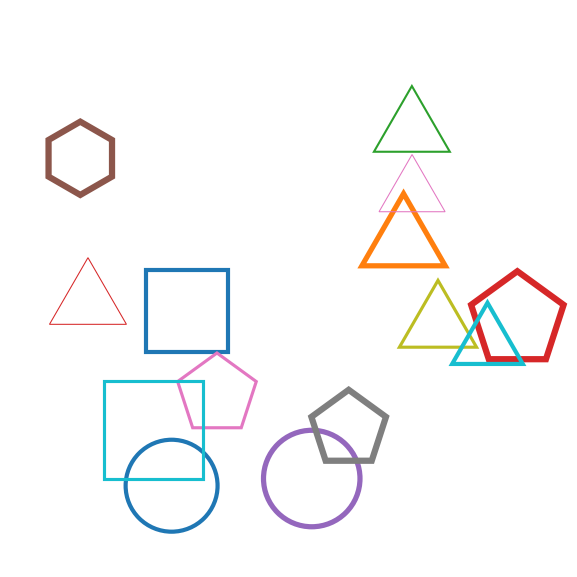[{"shape": "circle", "thickness": 2, "radius": 0.4, "center": [0.297, 0.158]}, {"shape": "square", "thickness": 2, "radius": 0.35, "center": [0.323, 0.461]}, {"shape": "triangle", "thickness": 2.5, "radius": 0.42, "center": [0.699, 0.581]}, {"shape": "triangle", "thickness": 1, "radius": 0.38, "center": [0.713, 0.774]}, {"shape": "pentagon", "thickness": 3, "radius": 0.42, "center": [0.896, 0.445]}, {"shape": "triangle", "thickness": 0.5, "radius": 0.38, "center": [0.152, 0.476]}, {"shape": "circle", "thickness": 2.5, "radius": 0.42, "center": [0.54, 0.171]}, {"shape": "hexagon", "thickness": 3, "radius": 0.32, "center": [0.139, 0.725]}, {"shape": "triangle", "thickness": 0.5, "radius": 0.33, "center": [0.714, 0.666]}, {"shape": "pentagon", "thickness": 1.5, "radius": 0.36, "center": [0.376, 0.316]}, {"shape": "pentagon", "thickness": 3, "radius": 0.34, "center": [0.604, 0.256]}, {"shape": "triangle", "thickness": 1.5, "radius": 0.39, "center": [0.758, 0.436]}, {"shape": "triangle", "thickness": 2, "radius": 0.35, "center": [0.844, 0.404]}, {"shape": "square", "thickness": 1.5, "radius": 0.43, "center": [0.266, 0.255]}]